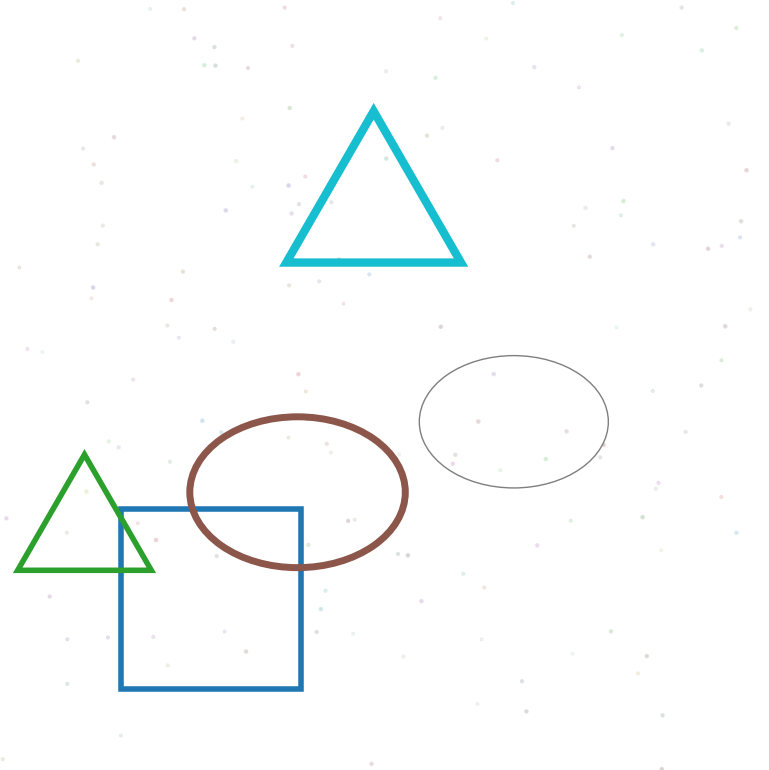[{"shape": "square", "thickness": 2, "radius": 0.59, "center": [0.274, 0.222]}, {"shape": "triangle", "thickness": 2, "radius": 0.5, "center": [0.11, 0.309]}, {"shape": "oval", "thickness": 2.5, "radius": 0.7, "center": [0.386, 0.361]}, {"shape": "oval", "thickness": 0.5, "radius": 0.61, "center": [0.667, 0.452]}, {"shape": "triangle", "thickness": 3, "radius": 0.65, "center": [0.485, 0.725]}]